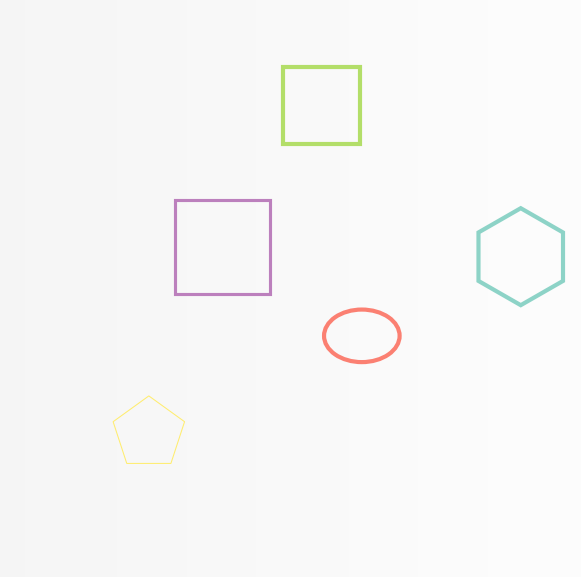[{"shape": "hexagon", "thickness": 2, "radius": 0.42, "center": [0.896, 0.555]}, {"shape": "oval", "thickness": 2, "radius": 0.33, "center": [0.622, 0.418]}, {"shape": "square", "thickness": 2, "radius": 0.33, "center": [0.554, 0.816]}, {"shape": "square", "thickness": 1.5, "radius": 0.41, "center": [0.382, 0.572]}, {"shape": "pentagon", "thickness": 0.5, "radius": 0.32, "center": [0.256, 0.249]}]